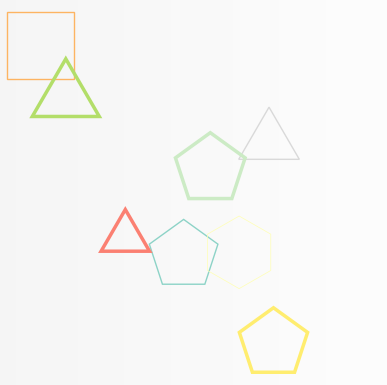[{"shape": "pentagon", "thickness": 1, "radius": 0.47, "center": [0.474, 0.337]}, {"shape": "hexagon", "thickness": 0.5, "radius": 0.47, "center": [0.617, 0.345]}, {"shape": "triangle", "thickness": 2.5, "radius": 0.36, "center": [0.323, 0.384]}, {"shape": "square", "thickness": 1, "radius": 0.43, "center": [0.105, 0.882]}, {"shape": "triangle", "thickness": 2.5, "radius": 0.5, "center": [0.17, 0.747]}, {"shape": "triangle", "thickness": 1, "radius": 0.45, "center": [0.694, 0.631]}, {"shape": "pentagon", "thickness": 2.5, "radius": 0.47, "center": [0.543, 0.561]}, {"shape": "pentagon", "thickness": 2.5, "radius": 0.46, "center": [0.706, 0.108]}]